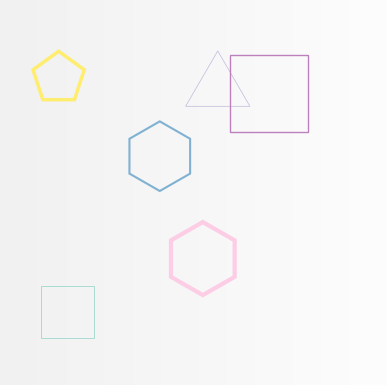[{"shape": "square", "thickness": 0.5, "radius": 0.34, "center": [0.174, 0.19]}, {"shape": "triangle", "thickness": 0.5, "radius": 0.48, "center": [0.562, 0.772]}, {"shape": "hexagon", "thickness": 1.5, "radius": 0.45, "center": [0.412, 0.594]}, {"shape": "hexagon", "thickness": 3, "radius": 0.47, "center": [0.523, 0.328]}, {"shape": "square", "thickness": 1, "radius": 0.5, "center": [0.694, 0.757]}, {"shape": "pentagon", "thickness": 2.5, "radius": 0.35, "center": [0.151, 0.797]}]